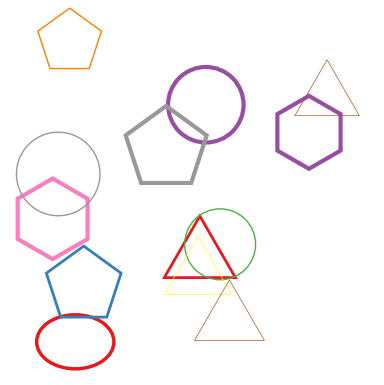[{"shape": "oval", "thickness": 2.5, "radius": 0.5, "center": [0.196, 0.112]}, {"shape": "triangle", "thickness": 2, "radius": 0.53, "center": [0.519, 0.332]}, {"shape": "pentagon", "thickness": 2, "radius": 0.51, "center": [0.217, 0.259]}, {"shape": "circle", "thickness": 1, "radius": 0.46, "center": [0.572, 0.365]}, {"shape": "circle", "thickness": 3, "radius": 0.49, "center": [0.535, 0.728]}, {"shape": "hexagon", "thickness": 3, "radius": 0.47, "center": [0.803, 0.656]}, {"shape": "pentagon", "thickness": 1, "radius": 0.43, "center": [0.181, 0.892]}, {"shape": "triangle", "thickness": 0.5, "radius": 0.5, "center": [0.514, 0.286]}, {"shape": "triangle", "thickness": 0.5, "radius": 0.48, "center": [0.85, 0.748]}, {"shape": "triangle", "thickness": 0.5, "radius": 0.52, "center": [0.596, 0.168]}, {"shape": "hexagon", "thickness": 3, "radius": 0.52, "center": [0.137, 0.432]}, {"shape": "circle", "thickness": 1, "radius": 0.54, "center": [0.151, 0.548]}, {"shape": "pentagon", "thickness": 3, "radius": 0.55, "center": [0.432, 0.614]}]